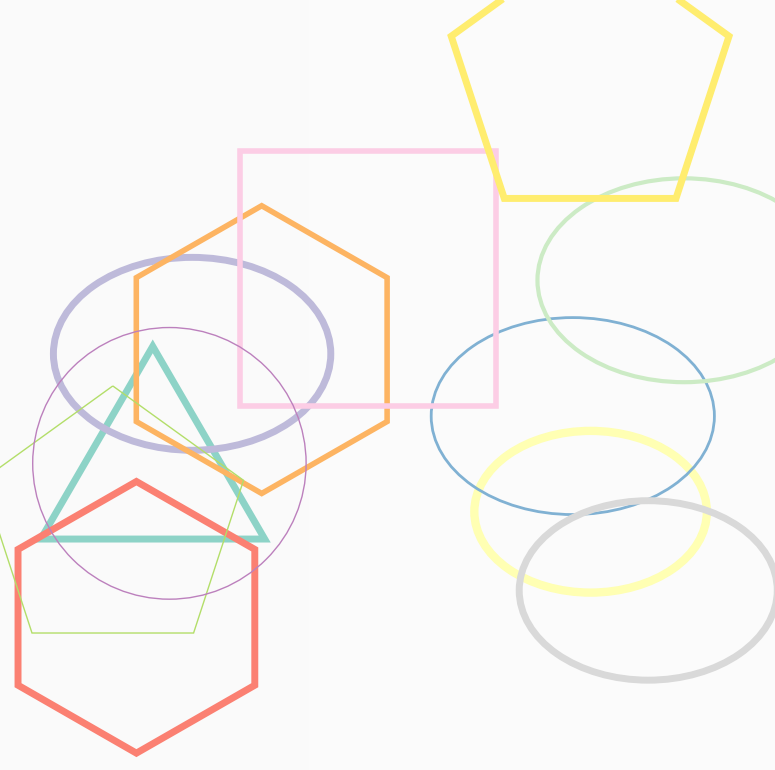[{"shape": "triangle", "thickness": 2.5, "radius": 0.83, "center": [0.197, 0.383]}, {"shape": "oval", "thickness": 3, "radius": 0.75, "center": [0.762, 0.335]}, {"shape": "oval", "thickness": 2.5, "radius": 0.89, "center": [0.248, 0.54]}, {"shape": "hexagon", "thickness": 2.5, "radius": 0.88, "center": [0.176, 0.198]}, {"shape": "oval", "thickness": 1, "radius": 0.91, "center": [0.739, 0.46]}, {"shape": "hexagon", "thickness": 2, "radius": 0.93, "center": [0.338, 0.546]}, {"shape": "pentagon", "thickness": 0.5, "radius": 0.89, "center": [0.146, 0.321]}, {"shape": "square", "thickness": 2, "radius": 0.83, "center": [0.475, 0.638]}, {"shape": "oval", "thickness": 2.5, "radius": 0.83, "center": [0.836, 0.233]}, {"shape": "circle", "thickness": 0.5, "radius": 0.88, "center": [0.219, 0.398]}, {"shape": "oval", "thickness": 1.5, "radius": 0.95, "center": [0.883, 0.636]}, {"shape": "pentagon", "thickness": 2.5, "radius": 0.94, "center": [0.761, 0.895]}]